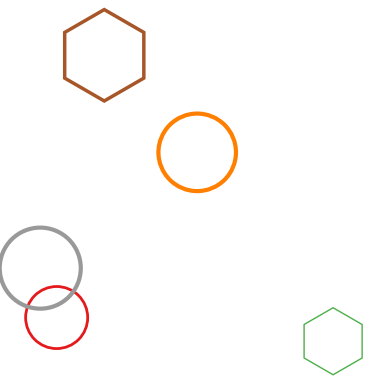[{"shape": "circle", "thickness": 2, "radius": 0.4, "center": [0.147, 0.175]}, {"shape": "hexagon", "thickness": 1, "radius": 0.44, "center": [0.865, 0.114]}, {"shape": "circle", "thickness": 3, "radius": 0.5, "center": [0.512, 0.604]}, {"shape": "hexagon", "thickness": 2.5, "radius": 0.59, "center": [0.271, 0.856]}, {"shape": "circle", "thickness": 3, "radius": 0.53, "center": [0.105, 0.304]}]